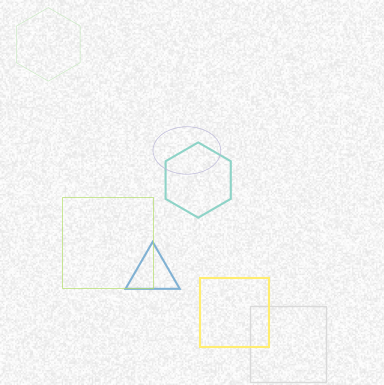[{"shape": "hexagon", "thickness": 1.5, "radius": 0.49, "center": [0.515, 0.532]}, {"shape": "oval", "thickness": 0.5, "radius": 0.44, "center": [0.485, 0.609]}, {"shape": "triangle", "thickness": 1.5, "radius": 0.41, "center": [0.396, 0.29]}, {"shape": "square", "thickness": 0.5, "radius": 0.59, "center": [0.28, 0.369]}, {"shape": "square", "thickness": 1, "radius": 0.49, "center": [0.749, 0.107]}, {"shape": "hexagon", "thickness": 0.5, "radius": 0.48, "center": [0.126, 0.885]}, {"shape": "square", "thickness": 1.5, "radius": 0.44, "center": [0.609, 0.188]}]